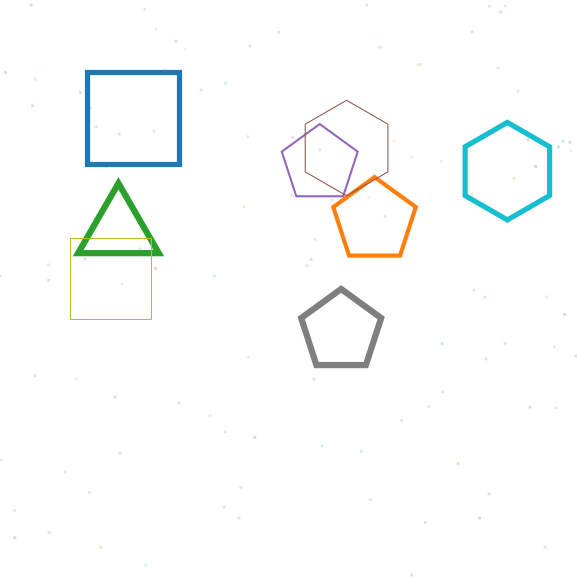[{"shape": "square", "thickness": 2.5, "radius": 0.4, "center": [0.231, 0.794]}, {"shape": "pentagon", "thickness": 2, "radius": 0.38, "center": [0.649, 0.617]}, {"shape": "triangle", "thickness": 3, "radius": 0.4, "center": [0.205, 0.601]}, {"shape": "pentagon", "thickness": 1, "radius": 0.35, "center": [0.554, 0.715]}, {"shape": "hexagon", "thickness": 0.5, "radius": 0.41, "center": [0.6, 0.743]}, {"shape": "pentagon", "thickness": 3, "radius": 0.36, "center": [0.591, 0.426]}, {"shape": "square", "thickness": 0.5, "radius": 0.35, "center": [0.191, 0.517]}, {"shape": "hexagon", "thickness": 2.5, "radius": 0.42, "center": [0.879, 0.703]}]